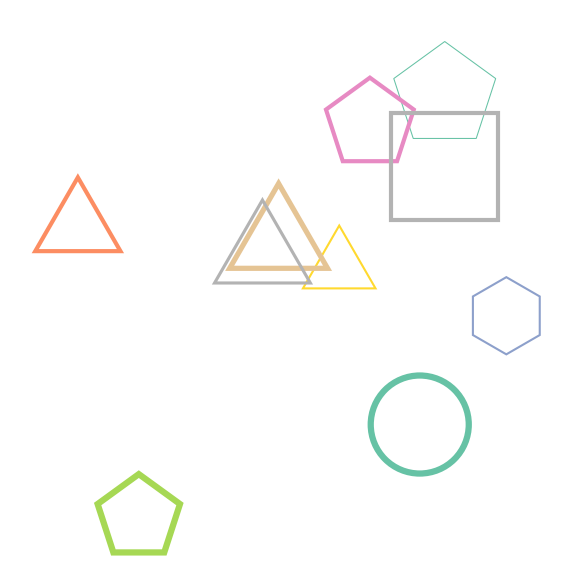[{"shape": "circle", "thickness": 3, "radius": 0.42, "center": [0.727, 0.264]}, {"shape": "pentagon", "thickness": 0.5, "radius": 0.46, "center": [0.77, 0.834]}, {"shape": "triangle", "thickness": 2, "radius": 0.43, "center": [0.135, 0.607]}, {"shape": "hexagon", "thickness": 1, "radius": 0.33, "center": [0.877, 0.452]}, {"shape": "pentagon", "thickness": 2, "radius": 0.4, "center": [0.641, 0.785]}, {"shape": "pentagon", "thickness": 3, "radius": 0.37, "center": [0.24, 0.103]}, {"shape": "triangle", "thickness": 1, "radius": 0.36, "center": [0.587, 0.536]}, {"shape": "triangle", "thickness": 2.5, "radius": 0.49, "center": [0.482, 0.583]}, {"shape": "triangle", "thickness": 1.5, "radius": 0.48, "center": [0.454, 0.557]}, {"shape": "square", "thickness": 2, "radius": 0.46, "center": [0.77, 0.711]}]